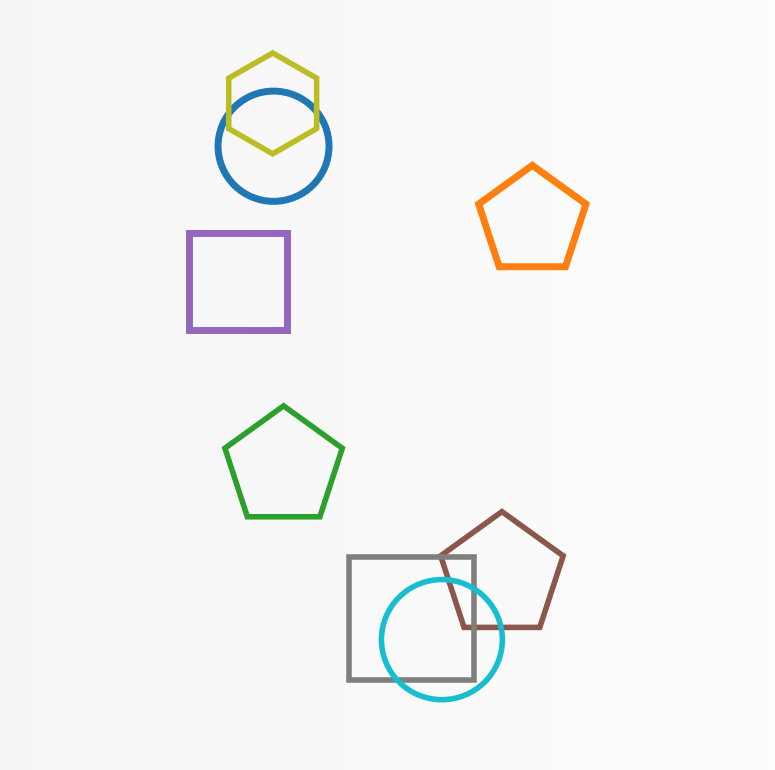[{"shape": "circle", "thickness": 2.5, "radius": 0.36, "center": [0.353, 0.81]}, {"shape": "pentagon", "thickness": 2.5, "radius": 0.36, "center": [0.687, 0.712]}, {"shape": "pentagon", "thickness": 2, "radius": 0.4, "center": [0.366, 0.393]}, {"shape": "square", "thickness": 2.5, "radius": 0.32, "center": [0.307, 0.634]}, {"shape": "pentagon", "thickness": 2, "radius": 0.42, "center": [0.648, 0.252]}, {"shape": "square", "thickness": 2, "radius": 0.4, "center": [0.531, 0.197]}, {"shape": "hexagon", "thickness": 2, "radius": 0.33, "center": [0.352, 0.866]}, {"shape": "circle", "thickness": 2, "radius": 0.39, "center": [0.57, 0.169]}]